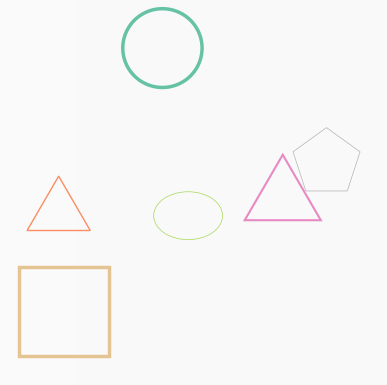[{"shape": "circle", "thickness": 2.5, "radius": 0.51, "center": [0.419, 0.875]}, {"shape": "triangle", "thickness": 1, "radius": 0.47, "center": [0.151, 0.448]}, {"shape": "triangle", "thickness": 1.5, "radius": 0.57, "center": [0.73, 0.485]}, {"shape": "oval", "thickness": 0.5, "radius": 0.44, "center": [0.485, 0.44]}, {"shape": "square", "thickness": 2.5, "radius": 0.58, "center": [0.165, 0.191]}, {"shape": "pentagon", "thickness": 0.5, "radius": 0.45, "center": [0.843, 0.578]}]